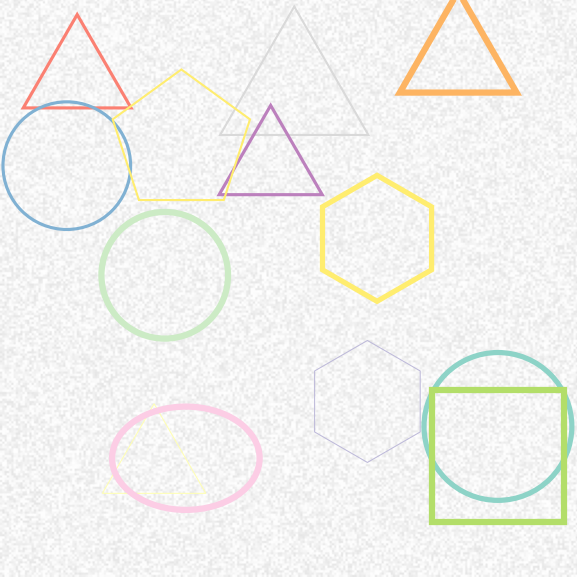[{"shape": "circle", "thickness": 2.5, "radius": 0.64, "center": [0.862, 0.261]}, {"shape": "triangle", "thickness": 0.5, "radius": 0.52, "center": [0.267, 0.197]}, {"shape": "hexagon", "thickness": 0.5, "radius": 0.53, "center": [0.636, 0.304]}, {"shape": "triangle", "thickness": 1.5, "radius": 0.54, "center": [0.134, 0.866]}, {"shape": "circle", "thickness": 1.5, "radius": 0.55, "center": [0.116, 0.712]}, {"shape": "triangle", "thickness": 3, "radius": 0.58, "center": [0.793, 0.897]}, {"shape": "square", "thickness": 3, "radius": 0.57, "center": [0.863, 0.209]}, {"shape": "oval", "thickness": 3, "radius": 0.64, "center": [0.322, 0.206]}, {"shape": "triangle", "thickness": 1, "radius": 0.74, "center": [0.51, 0.84]}, {"shape": "triangle", "thickness": 1.5, "radius": 0.52, "center": [0.469, 0.714]}, {"shape": "circle", "thickness": 3, "radius": 0.55, "center": [0.285, 0.522]}, {"shape": "pentagon", "thickness": 1, "radius": 0.62, "center": [0.314, 0.754]}, {"shape": "hexagon", "thickness": 2.5, "radius": 0.55, "center": [0.653, 0.586]}]